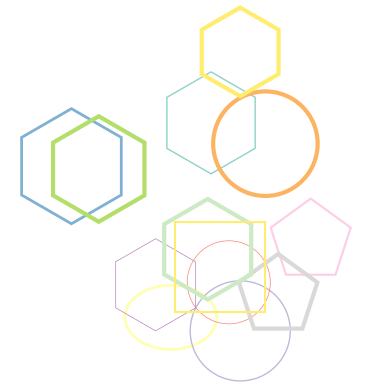[{"shape": "hexagon", "thickness": 1, "radius": 0.66, "center": [0.548, 0.681]}, {"shape": "oval", "thickness": 2, "radius": 0.6, "center": [0.444, 0.176]}, {"shape": "circle", "thickness": 1, "radius": 0.65, "center": [0.624, 0.141]}, {"shape": "circle", "thickness": 0.5, "radius": 0.54, "center": [0.594, 0.267]}, {"shape": "hexagon", "thickness": 2, "radius": 0.75, "center": [0.186, 0.568]}, {"shape": "circle", "thickness": 3, "radius": 0.68, "center": [0.689, 0.627]}, {"shape": "hexagon", "thickness": 3, "radius": 0.69, "center": [0.257, 0.561]}, {"shape": "pentagon", "thickness": 1.5, "radius": 0.55, "center": [0.807, 0.375]}, {"shape": "pentagon", "thickness": 3, "radius": 0.54, "center": [0.722, 0.233]}, {"shape": "hexagon", "thickness": 0.5, "radius": 0.6, "center": [0.404, 0.26]}, {"shape": "hexagon", "thickness": 3, "radius": 0.65, "center": [0.539, 0.353]}, {"shape": "hexagon", "thickness": 3, "radius": 0.58, "center": [0.624, 0.865]}, {"shape": "square", "thickness": 1.5, "radius": 0.59, "center": [0.572, 0.307]}]